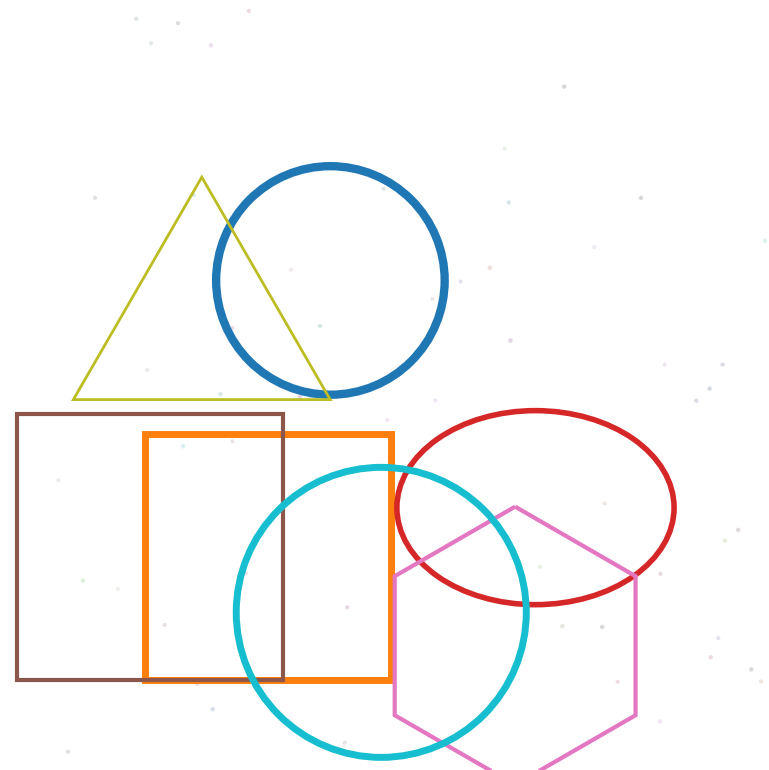[{"shape": "circle", "thickness": 3, "radius": 0.74, "center": [0.429, 0.636]}, {"shape": "square", "thickness": 2.5, "radius": 0.8, "center": [0.348, 0.277]}, {"shape": "oval", "thickness": 2, "radius": 0.9, "center": [0.695, 0.341]}, {"shape": "square", "thickness": 1.5, "radius": 0.86, "center": [0.194, 0.29]}, {"shape": "hexagon", "thickness": 1.5, "radius": 0.9, "center": [0.669, 0.161]}, {"shape": "triangle", "thickness": 1, "radius": 0.96, "center": [0.262, 0.577]}, {"shape": "circle", "thickness": 2.5, "radius": 0.94, "center": [0.495, 0.205]}]